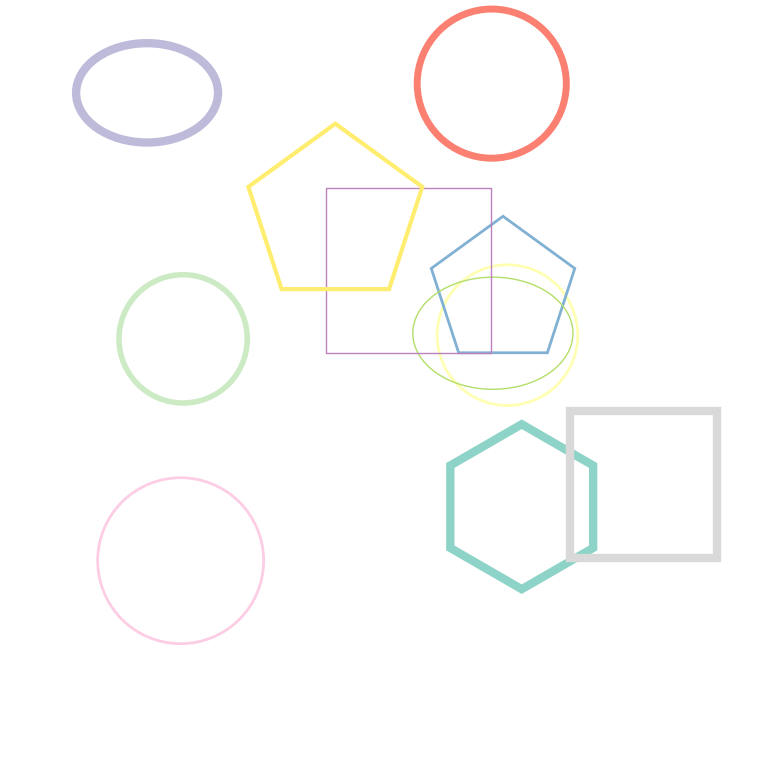[{"shape": "hexagon", "thickness": 3, "radius": 0.54, "center": [0.678, 0.342]}, {"shape": "circle", "thickness": 1, "radius": 0.46, "center": [0.659, 0.565]}, {"shape": "oval", "thickness": 3, "radius": 0.46, "center": [0.191, 0.879]}, {"shape": "circle", "thickness": 2.5, "radius": 0.48, "center": [0.639, 0.891]}, {"shape": "pentagon", "thickness": 1, "radius": 0.49, "center": [0.653, 0.621]}, {"shape": "oval", "thickness": 0.5, "radius": 0.52, "center": [0.64, 0.567]}, {"shape": "circle", "thickness": 1, "radius": 0.54, "center": [0.235, 0.272]}, {"shape": "square", "thickness": 3, "radius": 0.48, "center": [0.836, 0.37]}, {"shape": "square", "thickness": 0.5, "radius": 0.54, "center": [0.531, 0.649]}, {"shape": "circle", "thickness": 2, "radius": 0.42, "center": [0.238, 0.56]}, {"shape": "pentagon", "thickness": 1.5, "radius": 0.59, "center": [0.436, 0.721]}]